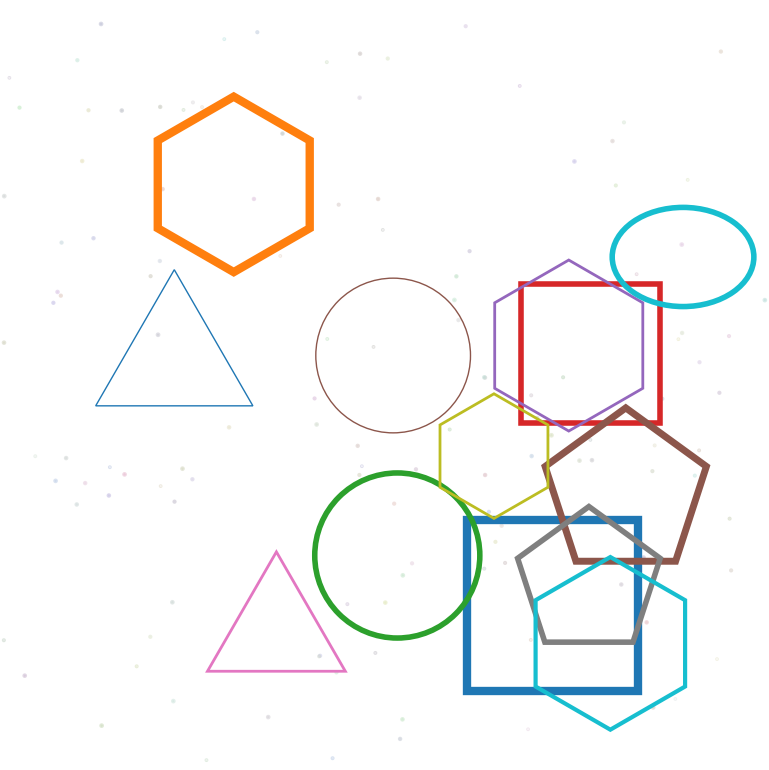[{"shape": "square", "thickness": 3, "radius": 0.56, "center": [0.717, 0.214]}, {"shape": "triangle", "thickness": 0.5, "radius": 0.59, "center": [0.226, 0.532]}, {"shape": "hexagon", "thickness": 3, "radius": 0.57, "center": [0.304, 0.761]}, {"shape": "circle", "thickness": 2, "radius": 0.54, "center": [0.516, 0.279]}, {"shape": "square", "thickness": 2, "radius": 0.45, "center": [0.767, 0.541]}, {"shape": "hexagon", "thickness": 1, "radius": 0.56, "center": [0.739, 0.551]}, {"shape": "circle", "thickness": 0.5, "radius": 0.5, "center": [0.511, 0.538]}, {"shape": "pentagon", "thickness": 2.5, "radius": 0.55, "center": [0.813, 0.36]}, {"shape": "triangle", "thickness": 1, "radius": 0.52, "center": [0.359, 0.18]}, {"shape": "pentagon", "thickness": 2, "radius": 0.49, "center": [0.765, 0.245]}, {"shape": "hexagon", "thickness": 1, "radius": 0.4, "center": [0.642, 0.408]}, {"shape": "hexagon", "thickness": 1.5, "radius": 0.56, "center": [0.793, 0.164]}, {"shape": "oval", "thickness": 2, "radius": 0.46, "center": [0.887, 0.666]}]